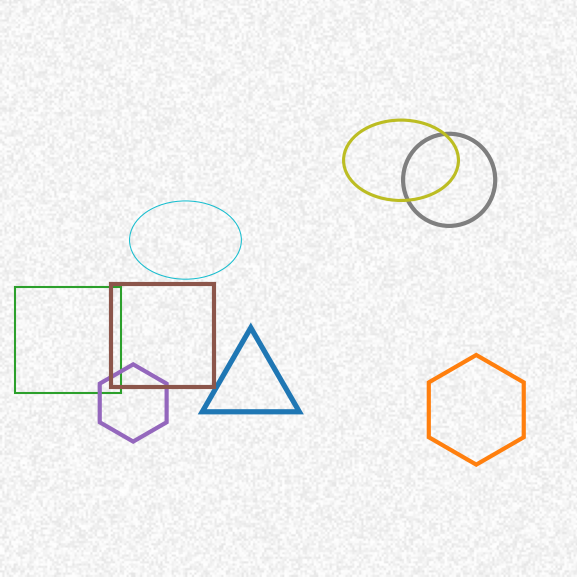[{"shape": "triangle", "thickness": 2.5, "radius": 0.49, "center": [0.434, 0.335]}, {"shape": "hexagon", "thickness": 2, "radius": 0.47, "center": [0.825, 0.29]}, {"shape": "square", "thickness": 1, "radius": 0.46, "center": [0.118, 0.41]}, {"shape": "hexagon", "thickness": 2, "radius": 0.33, "center": [0.231, 0.301]}, {"shape": "square", "thickness": 2, "radius": 0.44, "center": [0.281, 0.419]}, {"shape": "circle", "thickness": 2, "radius": 0.4, "center": [0.778, 0.688]}, {"shape": "oval", "thickness": 1.5, "radius": 0.5, "center": [0.694, 0.722]}, {"shape": "oval", "thickness": 0.5, "radius": 0.48, "center": [0.321, 0.583]}]